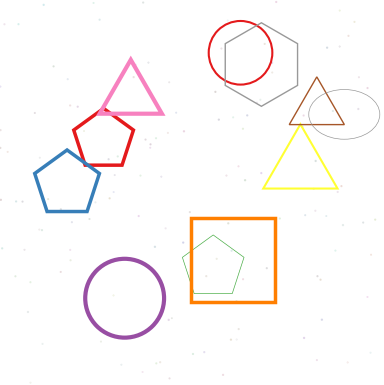[{"shape": "circle", "thickness": 1.5, "radius": 0.41, "center": [0.625, 0.863]}, {"shape": "pentagon", "thickness": 2.5, "radius": 0.41, "center": [0.269, 0.637]}, {"shape": "pentagon", "thickness": 2.5, "radius": 0.44, "center": [0.174, 0.522]}, {"shape": "pentagon", "thickness": 0.5, "radius": 0.42, "center": [0.554, 0.306]}, {"shape": "circle", "thickness": 3, "radius": 0.51, "center": [0.324, 0.225]}, {"shape": "square", "thickness": 2.5, "radius": 0.54, "center": [0.605, 0.324]}, {"shape": "triangle", "thickness": 1.5, "radius": 0.56, "center": [0.78, 0.566]}, {"shape": "triangle", "thickness": 1, "radius": 0.41, "center": [0.823, 0.718]}, {"shape": "triangle", "thickness": 3, "radius": 0.47, "center": [0.34, 0.751]}, {"shape": "oval", "thickness": 0.5, "radius": 0.46, "center": [0.894, 0.703]}, {"shape": "hexagon", "thickness": 1, "radius": 0.54, "center": [0.679, 0.832]}]